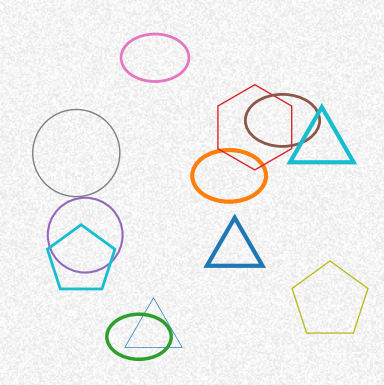[{"shape": "triangle", "thickness": 3, "radius": 0.42, "center": [0.61, 0.351]}, {"shape": "triangle", "thickness": 0.5, "radius": 0.43, "center": [0.399, 0.14]}, {"shape": "oval", "thickness": 3, "radius": 0.48, "center": [0.595, 0.543]}, {"shape": "oval", "thickness": 2.5, "radius": 0.42, "center": [0.361, 0.125]}, {"shape": "hexagon", "thickness": 1, "radius": 0.55, "center": [0.662, 0.669]}, {"shape": "circle", "thickness": 1.5, "radius": 0.49, "center": [0.221, 0.389]}, {"shape": "oval", "thickness": 2, "radius": 0.48, "center": [0.734, 0.687]}, {"shape": "oval", "thickness": 2, "radius": 0.44, "center": [0.403, 0.85]}, {"shape": "circle", "thickness": 1, "radius": 0.57, "center": [0.198, 0.602]}, {"shape": "pentagon", "thickness": 1, "radius": 0.52, "center": [0.857, 0.219]}, {"shape": "triangle", "thickness": 3, "radius": 0.48, "center": [0.836, 0.626]}, {"shape": "pentagon", "thickness": 2, "radius": 0.46, "center": [0.211, 0.324]}]